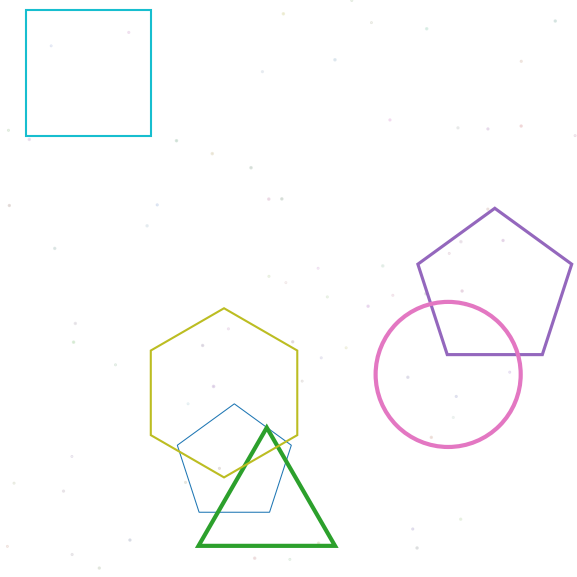[{"shape": "pentagon", "thickness": 0.5, "radius": 0.52, "center": [0.406, 0.196]}, {"shape": "triangle", "thickness": 2, "radius": 0.68, "center": [0.462, 0.122]}, {"shape": "pentagon", "thickness": 1.5, "radius": 0.7, "center": [0.857, 0.498]}, {"shape": "circle", "thickness": 2, "radius": 0.63, "center": [0.776, 0.351]}, {"shape": "hexagon", "thickness": 1, "radius": 0.73, "center": [0.388, 0.319]}, {"shape": "square", "thickness": 1, "radius": 0.54, "center": [0.153, 0.873]}]